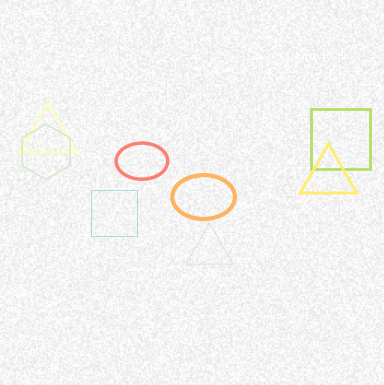[{"shape": "square", "thickness": 0.5, "radius": 0.3, "center": [0.296, 0.447]}, {"shape": "triangle", "thickness": 1.5, "radius": 0.43, "center": [0.125, 0.646]}, {"shape": "oval", "thickness": 2.5, "radius": 0.34, "center": [0.369, 0.581]}, {"shape": "oval", "thickness": 3, "radius": 0.41, "center": [0.529, 0.488]}, {"shape": "square", "thickness": 2, "radius": 0.39, "center": [0.884, 0.64]}, {"shape": "triangle", "thickness": 0.5, "radius": 0.35, "center": [0.544, 0.349]}, {"shape": "hexagon", "thickness": 1, "radius": 0.36, "center": [0.12, 0.606]}, {"shape": "triangle", "thickness": 2, "radius": 0.42, "center": [0.853, 0.541]}]